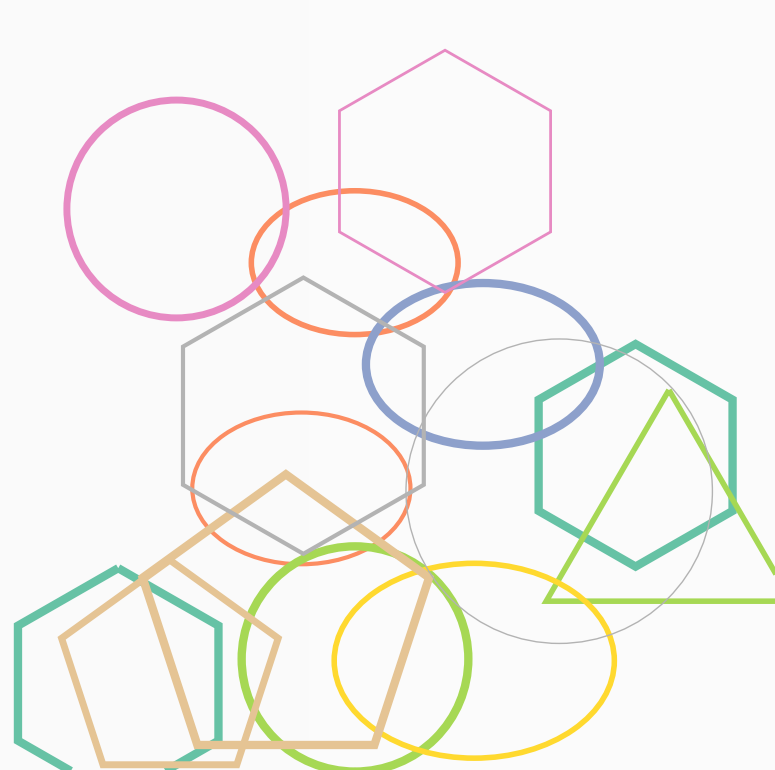[{"shape": "hexagon", "thickness": 3, "radius": 0.75, "center": [0.153, 0.113]}, {"shape": "hexagon", "thickness": 3, "radius": 0.72, "center": [0.82, 0.409]}, {"shape": "oval", "thickness": 2, "radius": 0.67, "center": [0.458, 0.659]}, {"shape": "oval", "thickness": 1.5, "radius": 0.7, "center": [0.389, 0.366]}, {"shape": "oval", "thickness": 3, "radius": 0.75, "center": [0.623, 0.527]}, {"shape": "circle", "thickness": 2.5, "radius": 0.71, "center": [0.228, 0.729]}, {"shape": "hexagon", "thickness": 1, "radius": 0.79, "center": [0.574, 0.777]}, {"shape": "circle", "thickness": 3, "radius": 0.73, "center": [0.458, 0.144]}, {"shape": "triangle", "thickness": 2, "radius": 0.91, "center": [0.863, 0.311]}, {"shape": "oval", "thickness": 2, "radius": 0.9, "center": [0.612, 0.142]}, {"shape": "pentagon", "thickness": 3, "radius": 0.97, "center": [0.369, 0.19]}, {"shape": "pentagon", "thickness": 2.5, "radius": 0.73, "center": [0.219, 0.126]}, {"shape": "circle", "thickness": 0.5, "radius": 0.99, "center": [0.722, 0.362]}, {"shape": "hexagon", "thickness": 1.5, "radius": 0.9, "center": [0.391, 0.46]}]